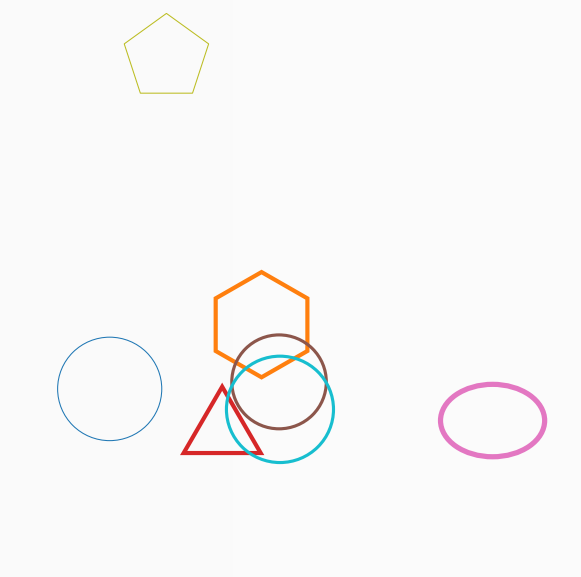[{"shape": "circle", "thickness": 0.5, "radius": 0.45, "center": [0.189, 0.326]}, {"shape": "hexagon", "thickness": 2, "radius": 0.46, "center": [0.45, 0.437]}, {"shape": "triangle", "thickness": 2, "radius": 0.38, "center": [0.382, 0.253]}, {"shape": "circle", "thickness": 1.5, "radius": 0.41, "center": [0.48, 0.338]}, {"shape": "oval", "thickness": 2.5, "radius": 0.45, "center": [0.847, 0.271]}, {"shape": "pentagon", "thickness": 0.5, "radius": 0.38, "center": [0.286, 0.9]}, {"shape": "circle", "thickness": 1.5, "radius": 0.46, "center": [0.482, 0.29]}]